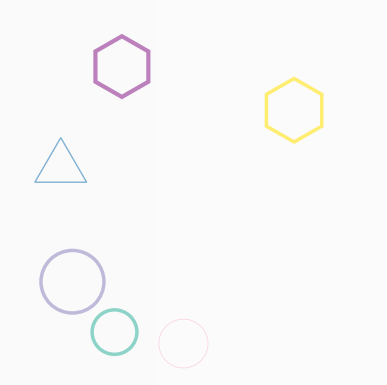[{"shape": "circle", "thickness": 2.5, "radius": 0.29, "center": [0.296, 0.137]}, {"shape": "circle", "thickness": 2.5, "radius": 0.41, "center": [0.187, 0.268]}, {"shape": "triangle", "thickness": 1, "radius": 0.39, "center": [0.157, 0.565]}, {"shape": "circle", "thickness": 0.5, "radius": 0.32, "center": [0.473, 0.108]}, {"shape": "hexagon", "thickness": 3, "radius": 0.39, "center": [0.315, 0.827]}, {"shape": "hexagon", "thickness": 2.5, "radius": 0.41, "center": [0.759, 0.714]}]